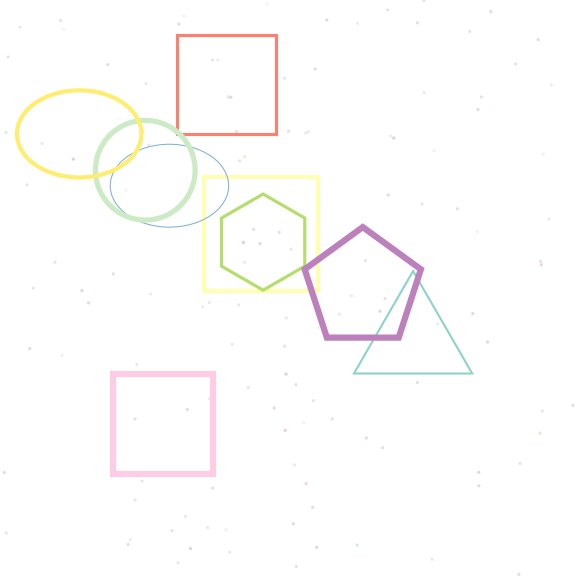[{"shape": "triangle", "thickness": 1, "radius": 0.59, "center": [0.715, 0.411]}, {"shape": "square", "thickness": 2, "radius": 0.49, "center": [0.453, 0.594]}, {"shape": "square", "thickness": 1.5, "radius": 0.43, "center": [0.393, 0.853]}, {"shape": "oval", "thickness": 0.5, "radius": 0.51, "center": [0.293, 0.678]}, {"shape": "hexagon", "thickness": 1.5, "radius": 0.42, "center": [0.456, 0.58]}, {"shape": "square", "thickness": 3, "radius": 0.43, "center": [0.283, 0.265]}, {"shape": "pentagon", "thickness": 3, "radius": 0.53, "center": [0.628, 0.5]}, {"shape": "circle", "thickness": 2.5, "radius": 0.43, "center": [0.252, 0.704]}, {"shape": "oval", "thickness": 2, "radius": 0.54, "center": [0.137, 0.767]}]